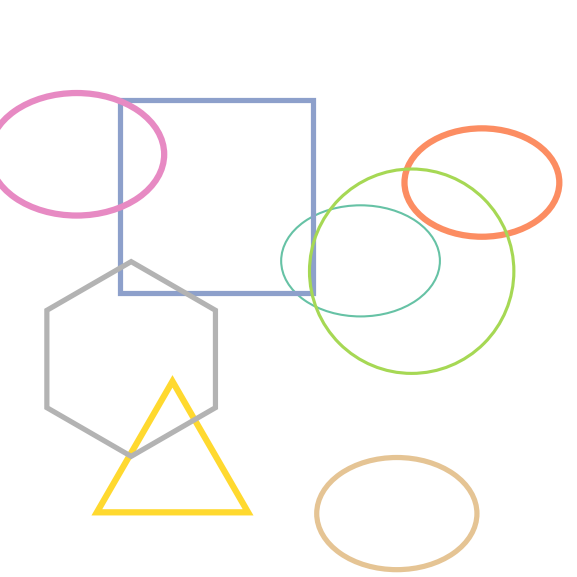[{"shape": "oval", "thickness": 1, "radius": 0.69, "center": [0.624, 0.547]}, {"shape": "oval", "thickness": 3, "radius": 0.67, "center": [0.834, 0.683]}, {"shape": "square", "thickness": 2.5, "radius": 0.84, "center": [0.375, 0.658]}, {"shape": "oval", "thickness": 3, "radius": 0.76, "center": [0.133, 0.732]}, {"shape": "circle", "thickness": 1.5, "radius": 0.88, "center": [0.713, 0.53]}, {"shape": "triangle", "thickness": 3, "radius": 0.76, "center": [0.299, 0.188]}, {"shape": "oval", "thickness": 2.5, "radius": 0.69, "center": [0.687, 0.11]}, {"shape": "hexagon", "thickness": 2.5, "radius": 0.84, "center": [0.227, 0.378]}]